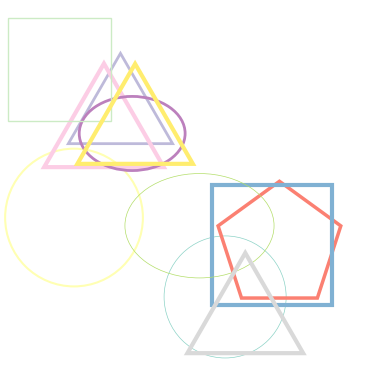[{"shape": "circle", "thickness": 0.5, "radius": 0.79, "center": [0.585, 0.229]}, {"shape": "circle", "thickness": 1.5, "radius": 0.89, "center": [0.192, 0.435]}, {"shape": "triangle", "thickness": 2, "radius": 0.78, "center": [0.313, 0.705]}, {"shape": "pentagon", "thickness": 2.5, "radius": 0.84, "center": [0.726, 0.361]}, {"shape": "square", "thickness": 3, "radius": 0.78, "center": [0.707, 0.363]}, {"shape": "oval", "thickness": 0.5, "radius": 0.97, "center": [0.518, 0.414]}, {"shape": "triangle", "thickness": 3, "radius": 0.9, "center": [0.27, 0.656]}, {"shape": "triangle", "thickness": 3, "radius": 0.87, "center": [0.637, 0.169]}, {"shape": "oval", "thickness": 2, "radius": 0.69, "center": [0.343, 0.653]}, {"shape": "square", "thickness": 1, "radius": 0.67, "center": [0.155, 0.819]}, {"shape": "triangle", "thickness": 3, "radius": 0.87, "center": [0.351, 0.661]}]